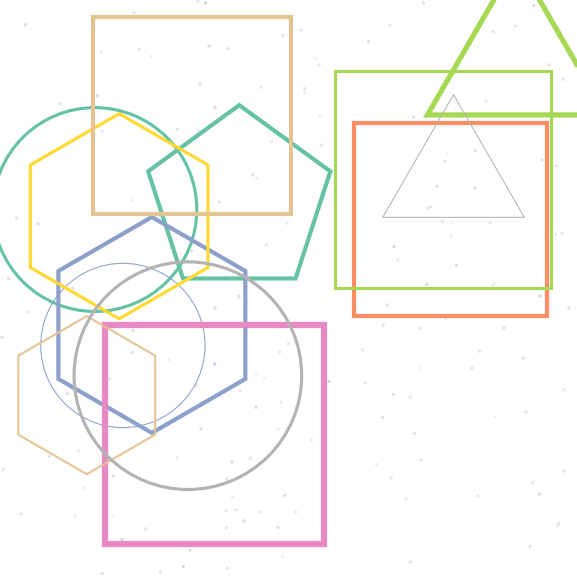[{"shape": "pentagon", "thickness": 2, "radius": 0.83, "center": [0.414, 0.651]}, {"shape": "circle", "thickness": 1.5, "radius": 0.88, "center": [0.164, 0.636]}, {"shape": "square", "thickness": 2, "radius": 0.84, "center": [0.781, 0.619]}, {"shape": "hexagon", "thickness": 2, "radius": 0.93, "center": [0.263, 0.436]}, {"shape": "circle", "thickness": 0.5, "radius": 0.71, "center": [0.213, 0.401]}, {"shape": "square", "thickness": 3, "radius": 0.95, "center": [0.372, 0.246]}, {"shape": "triangle", "thickness": 2.5, "radius": 0.89, "center": [0.895, 0.889]}, {"shape": "square", "thickness": 1.5, "radius": 0.94, "center": [0.767, 0.689]}, {"shape": "hexagon", "thickness": 1.5, "radius": 0.89, "center": [0.206, 0.625]}, {"shape": "square", "thickness": 2, "radius": 0.86, "center": [0.332, 0.799]}, {"shape": "hexagon", "thickness": 1, "radius": 0.68, "center": [0.15, 0.315]}, {"shape": "circle", "thickness": 1.5, "radius": 0.99, "center": [0.325, 0.349]}, {"shape": "triangle", "thickness": 0.5, "radius": 0.71, "center": [0.785, 0.694]}]